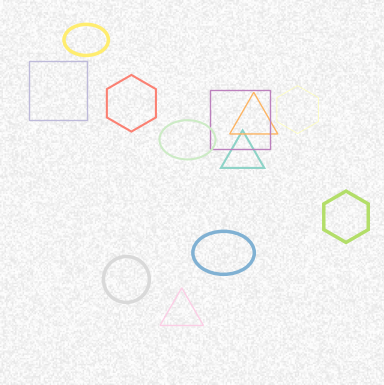[{"shape": "triangle", "thickness": 1.5, "radius": 0.33, "center": [0.63, 0.596]}, {"shape": "hexagon", "thickness": 0.5, "radius": 0.31, "center": [0.773, 0.715]}, {"shape": "square", "thickness": 1, "radius": 0.38, "center": [0.151, 0.764]}, {"shape": "hexagon", "thickness": 1.5, "radius": 0.37, "center": [0.341, 0.732]}, {"shape": "oval", "thickness": 2.5, "radius": 0.4, "center": [0.581, 0.343]}, {"shape": "triangle", "thickness": 1, "radius": 0.36, "center": [0.659, 0.688]}, {"shape": "hexagon", "thickness": 2.5, "radius": 0.33, "center": [0.899, 0.437]}, {"shape": "triangle", "thickness": 1, "radius": 0.33, "center": [0.472, 0.187]}, {"shape": "circle", "thickness": 2.5, "radius": 0.3, "center": [0.328, 0.274]}, {"shape": "square", "thickness": 1, "radius": 0.39, "center": [0.624, 0.69]}, {"shape": "oval", "thickness": 1.5, "radius": 0.36, "center": [0.487, 0.637]}, {"shape": "oval", "thickness": 2.5, "radius": 0.29, "center": [0.224, 0.896]}]